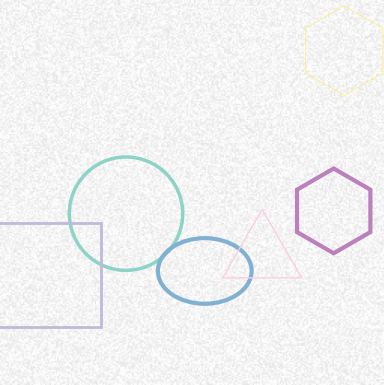[{"shape": "circle", "thickness": 2.5, "radius": 0.74, "center": [0.327, 0.445]}, {"shape": "square", "thickness": 2, "radius": 0.68, "center": [0.128, 0.285]}, {"shape": "oval", "thickness": 3, "radius": 0.61, "center": [0.532, 0.296]}, {"shape": "triangle", "thickness": 1, "radius": 0.59, "center": [0.681, 0.338]}, {"shape": "hexagon", "thickness": 3, "radius": 0.55, "center": [0.867, 0.452]}, {"shape": "hexagon", "thickness": 0.5, "radius": 0.58, "center": [0.894, 0.869]}]